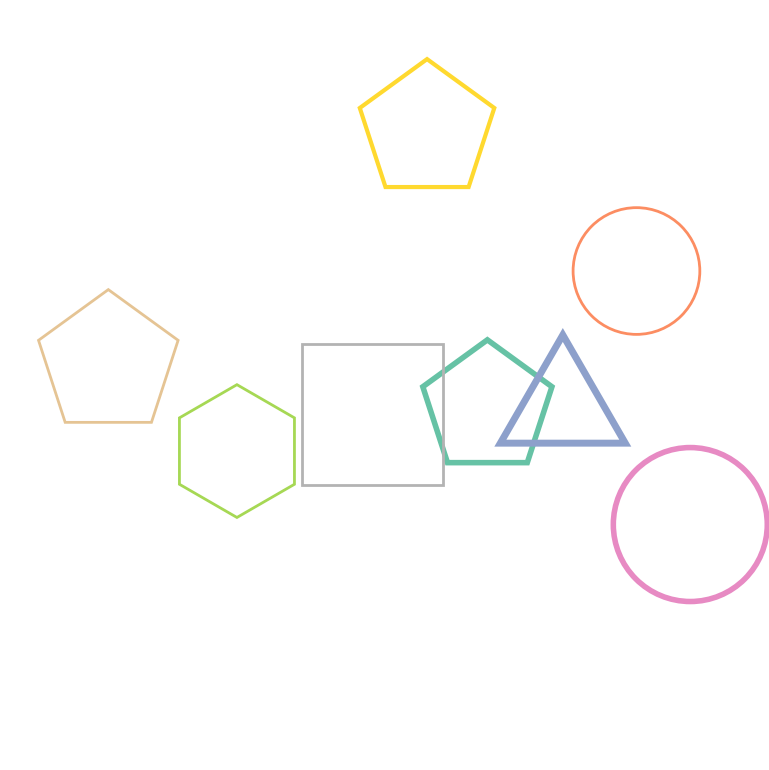[{"shape": "pentagon", "thickness": 2, "radius": 0.44, "center": [0.633, 0.47]}, {"shape": "circle", "thickness": 1, "radius": 0.41, "center": [0.827, 0.648]}, {"shape": "triangle", "thickness": 2.5, "radius": 0.47, "center": [0.731, 0.471]}, {"shape": "circle", "thickness": 2, "radius": 0.5, "center": [0.896, 0.319]}, {"shape": "hexagon", "thickness": 1, "radius": 0.43, "center": [0.308, 0.414]}, {"shape": "pentagon", "thickness": 1.5, "radius": 0.46, "center": [0.555, 0.831]}, {"shape": "pentagon", "thickness": 1, "radius": 0.48, "center": [0.141, 0.529]}, {"shape": "square", "thickness": 1, "radius": 0.46, "center": [0.484, 0.461]}]